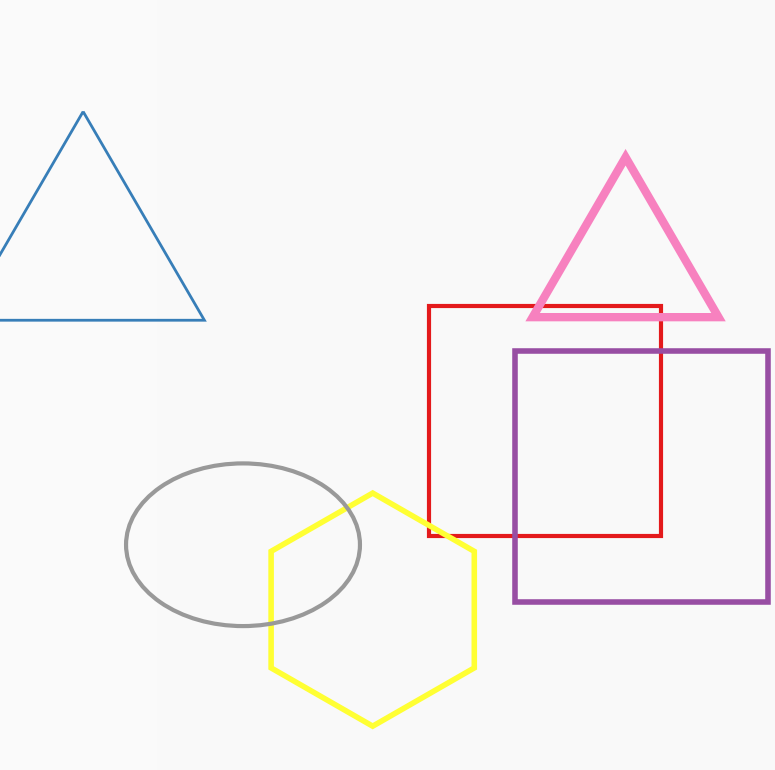[{"shape": "square", "thickness": 1.5, "radius": 0.75, "center": [0.703, 0.454]}, {"shape": "triangle", "thickness": 1, "radius": 0.9, "center": [0.107, 0.674]}, {"shape": "square", "thickness": 2, "radius": 0.82, "center": [0.828, 0.381]}, {"shape": "hexagon", "thickness": 2, "radius": 0.76, "center": [0.481, 0.208]}, {"shape": "triangle", "thickness": 3, "radius": 0.69, "center": [0.807, 0.657]}, {"shape": "oval", "thickness": 1.5, "radius": 0.75, "center": [0.314, 0.293]}]